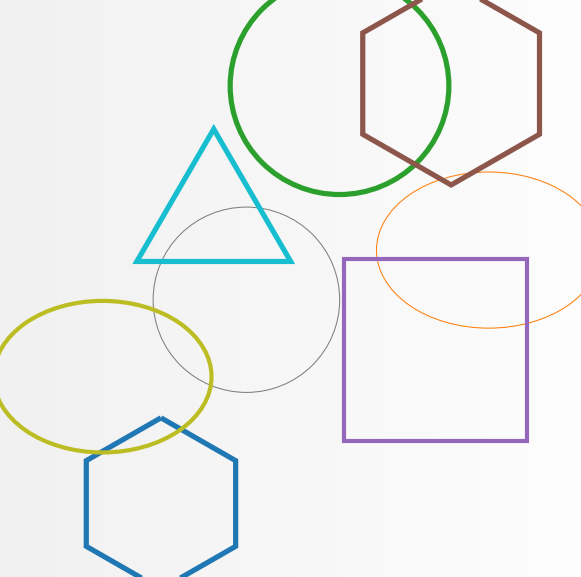[{"shape": "hexagon", "thickness": 2.5, "radius": 0.74, "center": [0.277, 0.127]}, {"shape": "oval", "thickness": 0.5, "radius": 0.97, "center": [0.841, 0.566]}, {"shape": "circle", "thickness": 2.5, "radius": 0.94, "center": [0.584, 0.85]}, {"shape": "square", "thickness": 2, "radius": 0.79, "center": [0.749, 0.393]}, {"shape": "hexagon", "thickness": 2.5, "radius": 0.88, "center": [0.776, 0.854]}, {"shape": "circle", "thickness": 0.5, "radius": 0.8, "center": [0.424, 0.48]}, {"shape": "oval", "thickness": 2, "radius": 0.94, "center": [0.176, 0.347]}, {"shape": "triangle", "thickness": 2.5, "radius": 0.76, "center": [0.368, 0.623]}]